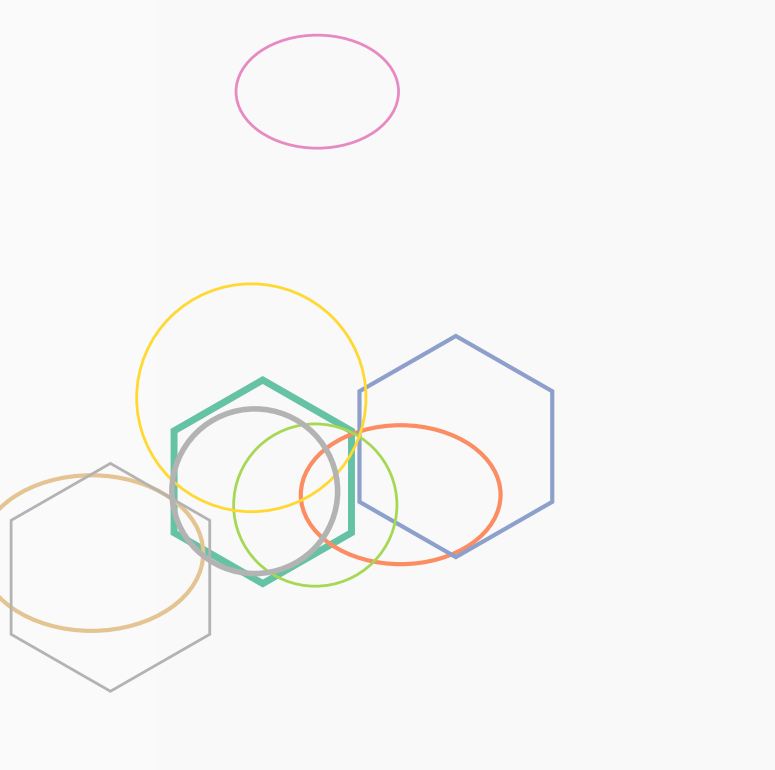[{"shape": "hexagon", "thickness": 2.5, "radius": 0.66, "center": [0.339, 0.374]}, {"shape": "oval", "thickness": 1.5, "radius": 0.64, "center": [0.517, 0.358]}, {"shape": "hexagon", "thickness": 1.5, "radius": 0.72, "center": [0.588, 0.42]}, {"shape": "oval", "thickness": 1, "radius": 0.52, "center": [0.409, 0.881]}, {"shape": "circle", "thickness": 1, "radius": 0.53, "center": [0.407, 0.344]}, {"shape": "circle", "thickness": 1, "radius": 0.74, "center": [0.324, 0.483]}, {"shape": "oval", "thickness": 1.5, "radius": 0.72, "center": [0.118, 0.282]}, {"shape": "circle", "thickness": 2, "radius": 0.53, "center": [0.329, 0.362]}, {"shape": "hexagon", "thickness": 1, "radius": 0.74, "center": [0.142, 0.25]}]